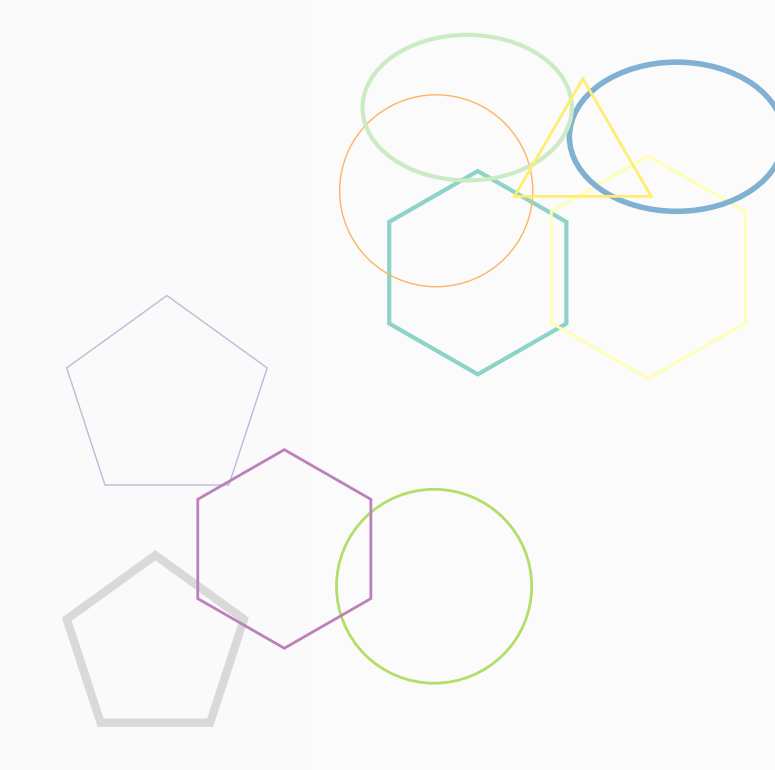[{"shape": "hexagon", "thickness": 1.5, "radius": 0.66, "center": [0.617, 0.646]}, {"shape": "hexagon", "thickness": 1, "radius": 0.72, "center": [0.837, 0.653]}, {"shape": "pentagon", "thickness": 0.5, "radius": 0.68, "center": [0.215, 0.48]}, {"shape": "oval", "thickness": 2, "radius": 0.69, "center": [0.873, 0.822]}, {"shape": "circle", "thickness": 0.5, "radius": 0.62, "center": [0.563, 0.752]}, {"shape": "circle", "thickness": 1, "radius": 0.63, "center": [0.56, 0.239]}, {"shape": "pentagon", "thickness": 3, "radius": 0.6, "center": [0.2, 0.159]}, {"shape": "hexagon", "thickness": 1, "radius": 0.64, "center": [0.367, 0.287]}, {"shape": "oval", "thickness": 1.5, "radius": 0.68, "center": [0.603, 0.86]}, {"shape": "triangle", "thickness": 1, "radius": 0.51, "center": [0.752, 0.796]}]